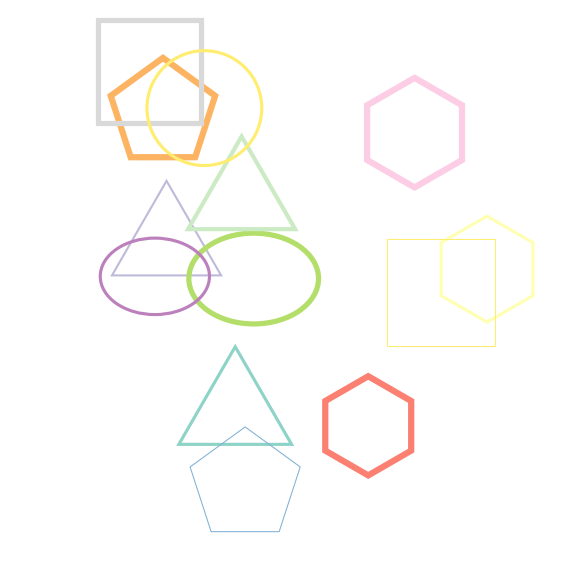[{"shape": "triangle", "thickness": 1.5, "radius": 0.56, "center": [0.407, 0.286]}, {"shape": "hexagon", "thickness": 1.5, "radius": 0.46, "center": [0.843, 0.533]}, {"shape": "triangle", "thickness": 1, "radius": 0.55, "center": [0.288, 0.577]}, {"shape": "hexagon", "thickness": 3, "radius": 0.43, "center": [0.638, 0.262]}, {"shape": "pentagon", "thickness": 0.5, "radius": 0.5, "center": [0.425, 0.16]}, {"shape": "pentagon", "thickness": 3, "radius": 0.48, "center": [0.282, 0.804]}, {"shape": "oval", "thickness": 2.5, "radius": 0.56, "center": [0.439, 0.517]}, {"shape": "hexagon", "thickness": 3, "radius": 0.47, "center": [0.718, 0.769]}, {"shape": "square", "thickness": 2.5, "radius": 0.45, "center": [0.259, 0.875]}, {"shape": "oval", "thickness": 1.5, "radius": 0.47, "center": [0.268, 0.521]}, {"shape": "triangle", "thickness": 2, "radius": 0.54, "center": [0.418, 0.656]}, {"shape": "circle", "thickness": 1.5, "radius": 0.5, "center": [0.354, 0.812]}, {"shape": "square", "thickness": 0.5, "radius": 0.47, "center": [0.763, 0.492]}]